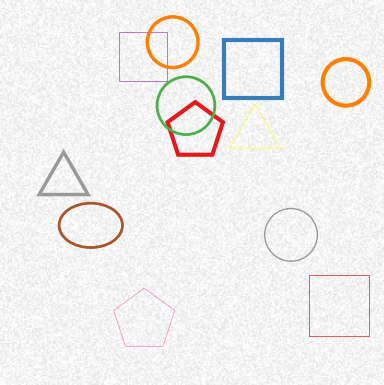[{"shape": "square", "thickness": 0.5, "radius": 0.39, "center": [0.88, 0.206]}, {"shape": "pentagon", "thickness": 3, "radius": 0.38, "center": [0.507, 0.659]}, {"shape": "square", "thickness": 3, "radius": 0.38, "center": [0.657, 0.821]}, {"shape": "circle", "thickness": 2, "radius": 0.38, "center": [0.483, 0.726]}, {"shape": "square", "thickness": 0.5, "radius": 0.32, "center": [0.372, 0.853]}, {"shape": "circle", "thickness": 2.5, "radius": 0.33, "center": [0.449, 0.89]}, {"shape": "circle", "thickness": 3, "radius": 0.3, "center": [0.899, 0.786]}, {"shape": "triangle", "thickness": 0.5, "radius": 0.38, "center": [0.662, 0.654]}, {"shape": "oval", "thickness": 2, "radius": 0.41, "center": [0.236, 0.415]}, {"shape": "pentagon", "thickness": 0.5, "radius": 0.42, "center": [0.375, 0.168]}, {"shape": "triangle", "thickness": 2.5, "radius": 0.37, "center": [0.165, 0.531]}, {"shape": "circle", "thickness": 1, "radius": 0.34, "center": [0.756, 0.39]}]